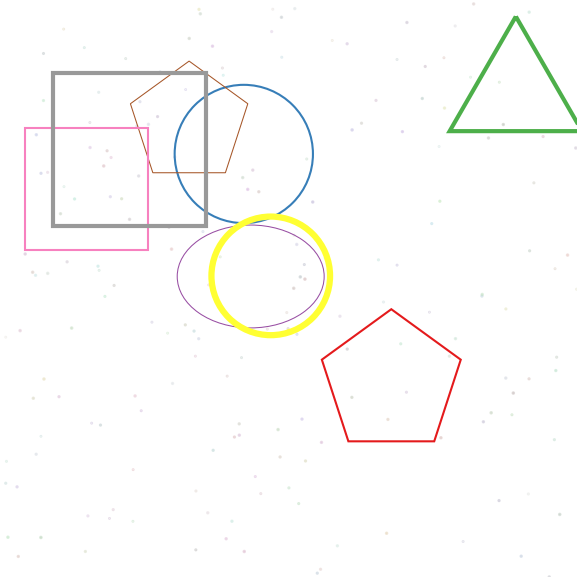[{"shape": "pentagon", "thickness": 1, "radius": 0.63, "center": [0.678, 0.337]}, {"shape": "circle", "thickness": 1, "radius": 0.6, "center": [0.422, 0.733]}, {"shape": "triangle", "thickness": 2, "radius": 0.66, "center": [0.893, 0.838]}, {"shape": "oval", "thickness": 0.5, "radius": 0.64, "center": [0.434, 0.52]}, {"shape": "circle", "thickness": 3, "radius": 0.51, "center": [0.469, 0.521]}, {"shape": "pentagon", "thickness": 0.5, "radius": 0.53, "center": [0.327, 0.786]}, {"shape": "square", "thickness": 1, "radius": 0.53, "center": [0.15, 0.672]}, {"shape": "square", "thickness": 2, "radius": 0.66, "center": [0.224, 0.74]}]